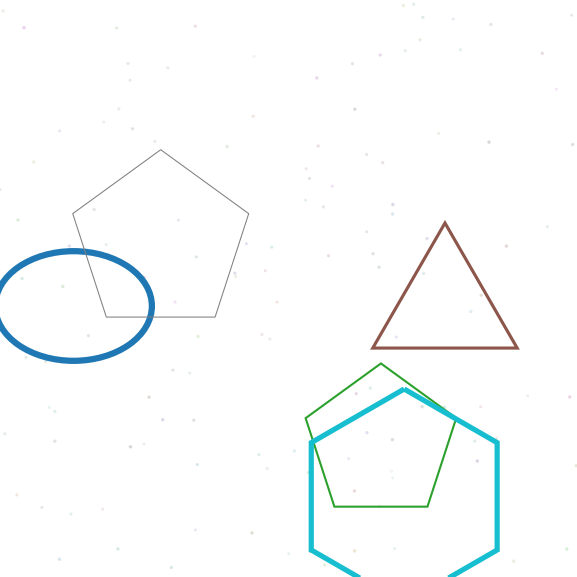[{"shape": "oval", "thickness": 3, "radius": 0.68, "center": [0.127, 0.469]}, {"shape": "pentagon", "thickness": 1, "radius": 0.69, "center": [0.66, 0.233]}, {"shape": "triangle", "thickness": 1.5, "radius": 0.72, "center": [0.771, 0.469]}, {"shape": "pentagon", "thickness": 0.5, "radius": 0.8, "center": [0.278, 0.58]}, {"shape": "hexagon", "thickness": 2.5, "radius": 0.93, "center": [0.7, 0.14]}]